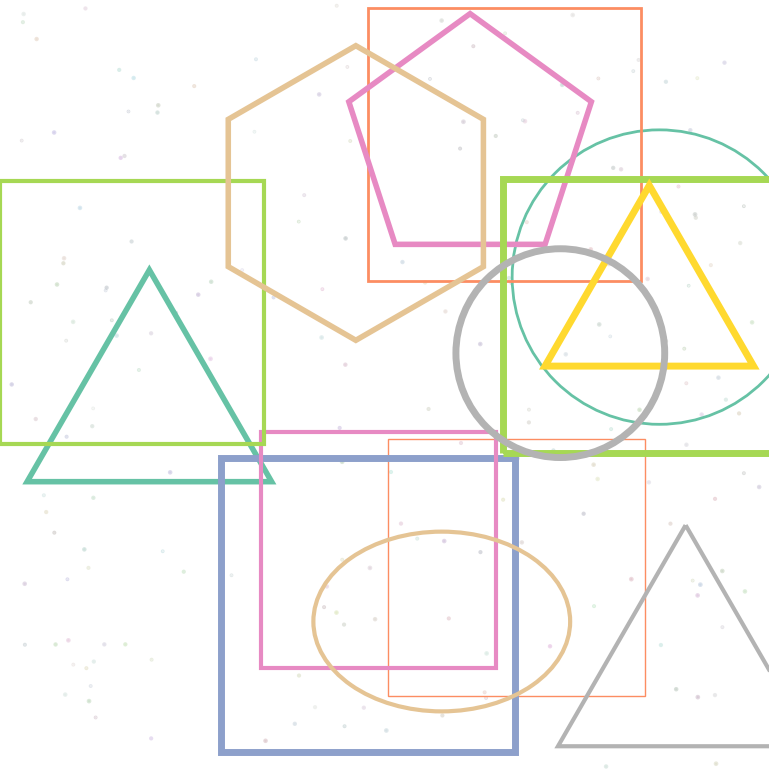[{"shape": "triangle", "thickness": 2, "radius": 0.92, "center": [0.194, 0.466]}, {"shape": "circle", "thickness": 1, "radius": 0.96, "center": [0.856, 0.64]}, {"shape": "square", "thickness": 0.5, "radius": 0.84, "center": [0.671, 0.263]}, {"shape": "square", "thickness": 1, "radius": 0.89, "center": [0.655, 0.812]}, {"shape": "square", "thickness": 2.5, "radius": 0.95, "center": [0.478, 0.214]}, {"shape": "square", "thickness": 1.5, "radius": 0.77, "center": [0.492, 0.286]}, {"shape": "pentagon", "thickness": 2, "radius": 0.83, "center": [0.611, 0.817]}, {"shape": "square", "thickness": 2.5, "radius": 0.89, "center": [0.831, 0.59]}, {"shape": "square", "thickness": 1.5, "radius": 0.85, "center": [0.171, 0.595]}, {"shape": "triangle", "thickness": 2.5, "radius": 0.78, "center": [0.843, 0.603]}, {"shape": "oval", "thickness": 1.5, "radius": 0.83, "center": [0.574, 0.193]}, {"shape": "hexagon", "thickness": 2, "radius": 0.96, "center": [0.462, 0.749]}, {"shape": "circle", "thickness": 2.5, "radius": 0.68, "center": [0.728, 0.541]}, {"shape": "triangle", "thickness": 1.5, "radius": 0.96, "center": [0.89, 0.127]}]